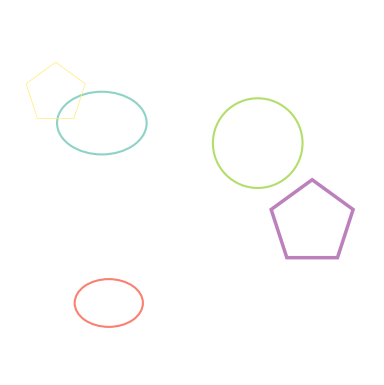[{"shape": "oval", "thickness": 1.5, "radius": 0.58, "center": [0.265, 0.68]}, {"shape": "oval", "thickness": 1.5, "radius": 0.44, "center": [0.283, 0.213]}, {"shape": "circle", "thickness": 1.5, "radius": 0.58, "center": [0.669, 0.628]}, {"shape": "pentagon", "thickness": 2.5, "radius": 0.56, "center": [0.811, 0.421]}, {"shape": "pentagon", "thickness": 0.5, "radius": 0.4, "center": [0.145, 0.758]}]